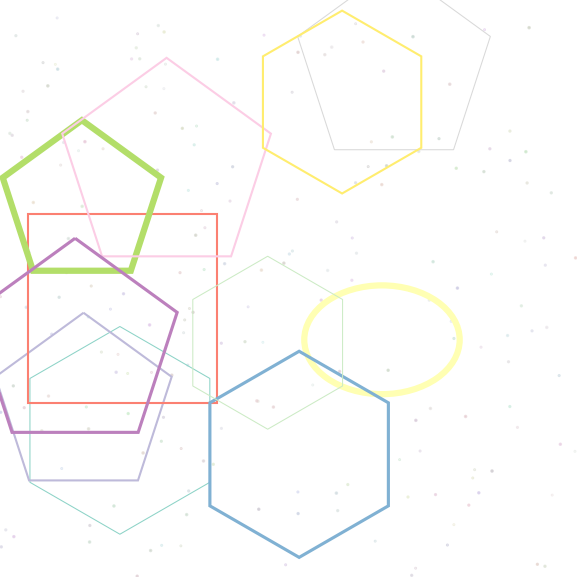[{"shape": "hexagon", "thickness": 0.5, "radius": 0.9, "center": [0.208, 0.254]}, {"shape": "oval", "thickness": 3, "radius": 0.67, "center": [0.661, 0.411]}, {"shape": "pentagon", "thickness": 1, "radius": 0.8, "center": [0.145, 0.297]}, {"shape": "square", "thickness": 1, "radius": 0.82, "center": [0.212, 0.465]}, {"shape": "hexagon", "thickness": 1.5, "radius": 0.89, "center": [0.518, 0.212]}, {"shape": "pentagon", "thickness": 3, "radius": 0.72, "center": [0.142, 0.647]}, {"shape": "pentagon", "thickness": 1, "radius": 0.95, "center": [0.288, 0.709]}, {"shape": "pentagon", "thickness": 0.5, "radius": 0.88, "center": [0.682, 0.882]}, {"shape": "pentagon", "thickness": 1.5, "radius": 0.93, "center": [0.13, 0.401]}, {"shape": "hexagon", "thickness": 0.5, "radius": 0.75, "center": [0.464, 0.406]}, {"shape": "hexagon", "thickness": 1, "radius": 0.79, "center": [0.592, 0.822]}]